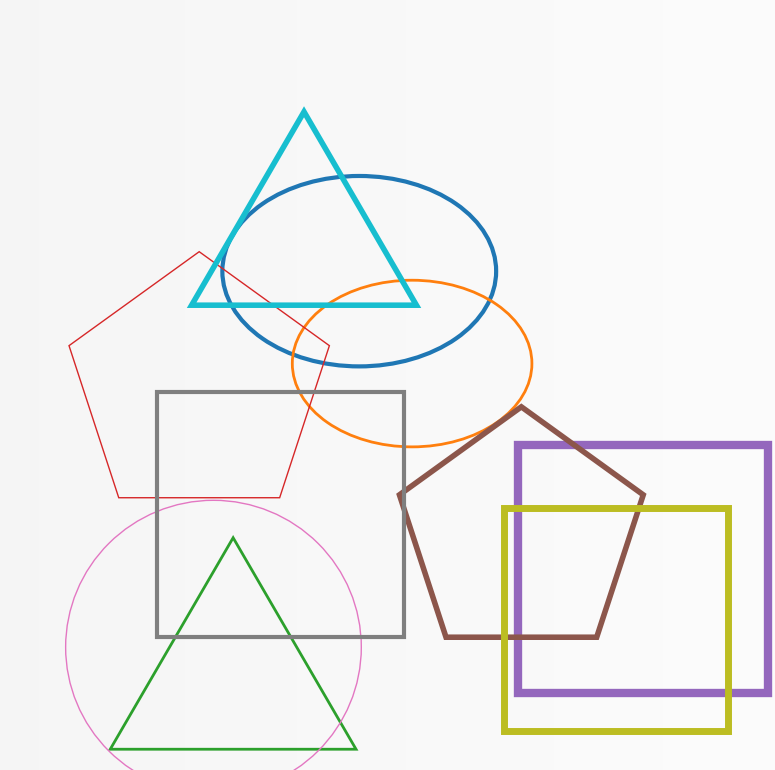[{"shape": "oval", "thickness": 1.5, "radius": 0.88, "center": [0.464, 0.648]}, {"shape": "oval", "thickness": 1, "radius": 0.77, "center": [0.532, 0.528]}, {"shape": "triangle", "thickness": 1, "radius": 0.92, "center": [0.301, 0.119]}, {"shape": "pentagon", "thickness": 0.5, "radius": 0.88, "center": [0.257, 0.496]}, {"shape": "square", "thickness": 3, "radius": 0.81, "center": [0.83, 0.261]}, {"shape": "pentagon", "thickness": 2, "radius": 0.83, "center": [0.673, 0.306]}, {"shape": "circle", "thickness": 0.5, "radius": 0.95, "center": [0.275, 0.16]}, {"shape": "square", "thickness": 1.5, "radius": 0.8, "center": [0.362, 0.332]}, {"shape": "square", "thickness": 2.5, "radius": 0.72, "center": [0.795, 0.195]}, {"shape": "triangle", "thickness": 2, "radius": 0.84, "center": [0.392, 0.687]}]